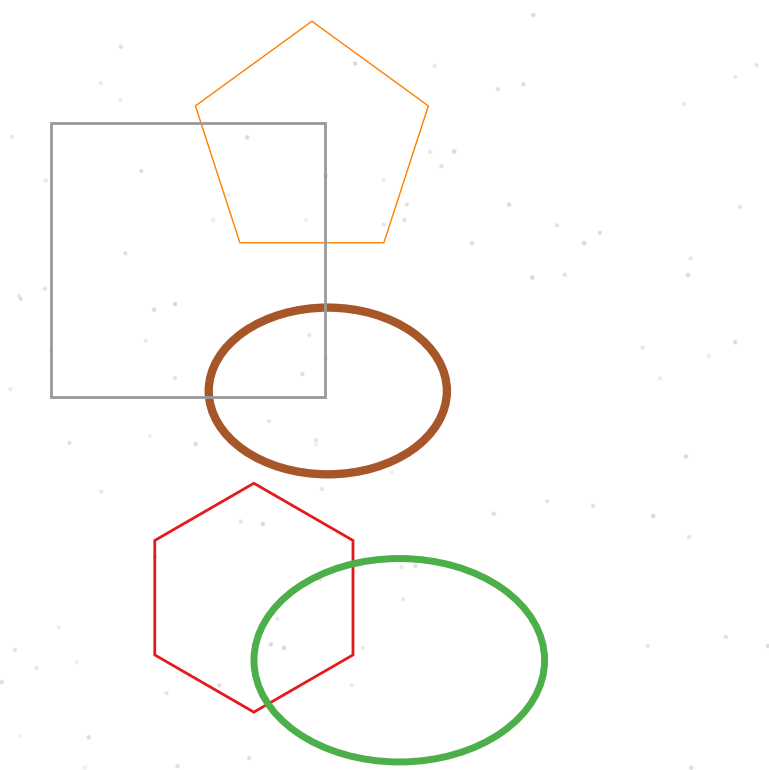[{"shape": "hexagon", "thickness": 1, "radius": 0.74, "center": [0.33, 0.224]}, {"shape": "oval", "thickness": 2.5, "radius": 0.94, "center": [0.519, 0.143]}, {"shape": "pentagon", "thickness": 0.5, "radius": 0.8, "center": [0.405, 0.813]}, {"shape": "oval", "thickness": 3, "radius": 0.77, "center": [0.426, 0.492]}, {"shape": "square", "thickness": 1, "radius": 0.89, "center": [0.244, 0.662]}]